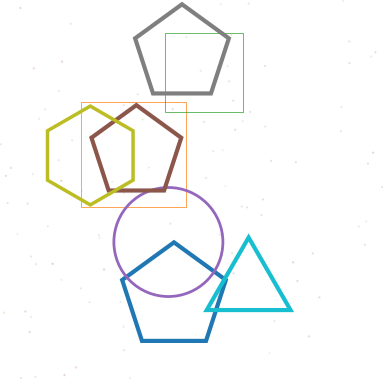[{"shape": "pentagon", "thickness": 3, "radius": 0.71, "center": [0.452, 0.229]}, {"shape": "square", "thickness": 0.5, "radius": 0.68, "center": [0.347, 0.599]}, {"shape": "square", "thickness": 0.5, "radius": 0.51, "center": [0.529, 0.812]}, {"shape": "circle", "thickness": 2, "radius": 0.71, "center": [0.437, 0.371]}, {"shape": "pentagon", "thickness": 3, "radius": 0.61, "center": [0.354, 0.604]}, {"shape": "pentagon", "thickness": 3, "radius": 0.64, "center": [0.473, 0.861]}, {"shape": "hexagon", "thickness": 2.5, "radius": 0.64, "center": [0.234, 0.596]}, {"shape": "triangle", "thickness": 3, "radius": 0.63, "center": [0.646, 0.257]}]